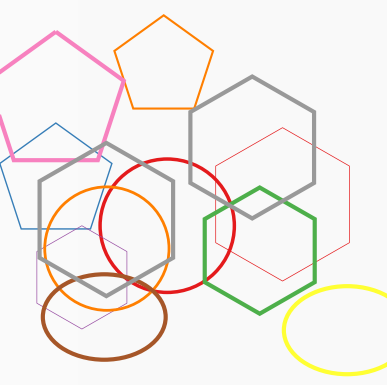[{"shape": "hexagon", "thickness": 0.5, "radius": 1.0, "center": [0.729, 0.469]}, {"shape": "circle", "thickness": 2.5, "radius": 0.87, "center": [0.432, 0.414]}, {"shape": "pentagon", "thickness": 1, "radius": 0.76, "center": [0.144, 0.528]}, {"shape": "hexagon", "thickness": 3, "radius": 0.82, "center": [0.67, 0.349]}, {"shape": "hexagon", "thickness": 0.5, "radius": 0.67, "center": [0.211, 0.28]}, {"shape": "circle", "thickness": 2, "radius": 0.8, "center": [0.276, 0.354]}, {"shape": "pentagon", "thickness": 1.5, "radius": 0.67, "center": [0.423, 0.826]}, {"shape": "oval", "thickness": 3, "radius": 0.82, "center": [0.896, 0.142]}, {"shape": "oval", "thickness": 3, "radius": 0.79, "center": [0.269, 0.177]}, {"shape": "pentagon", "thickness": 3, "radius": 0.92, "center": [0.144, 0.733]}, {"shape": "hexagon", "thickness": 3, "radius": 0.99, "center": [0.274, 0.43]}, {"shape": "hexagon", "thickness": 3, "radius": 0.92, "center": [0.651, 0.617]}]